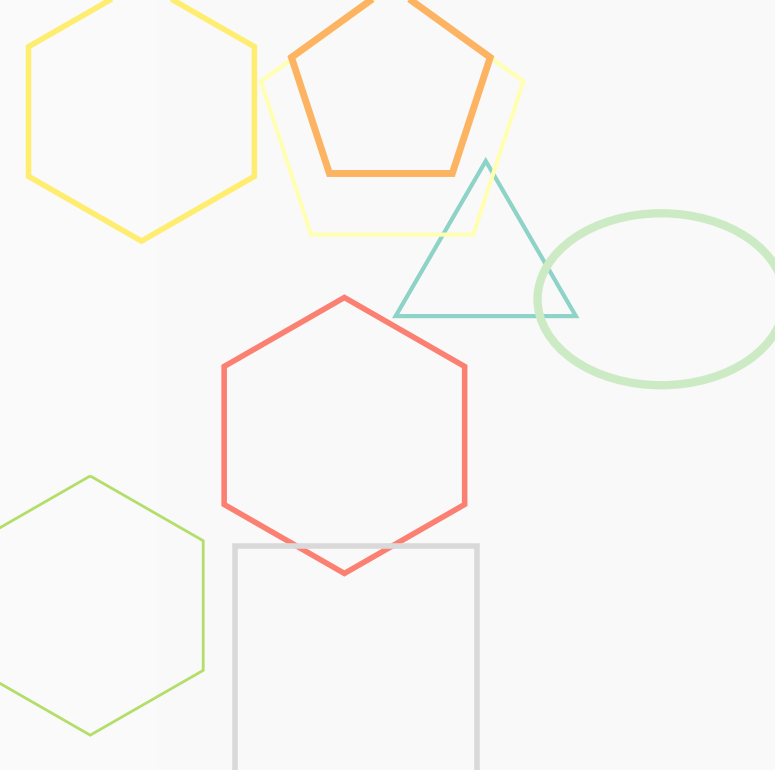[{"shape": "triangle", "thickness": 1.5, "radius": 0.67, "center": [0.627, 0.657]}, {"shape": "pentagon", "thickness": 1.5, "radius": 0.89, "center": [0.506, 0.839]}, {"shape": "hexagon", "thickness": 2, "radius": 0.9, "center": [0.444, 0.434]}, {"shape": "pentagon", "thickness": 2.5, "radius": 0.67, "center": [0.504, 0.884]}, {"shape": "hexagon", "thickness": 1, "radius": 0.84, "center": [0.116, 0.214]}, {"shape": "square", "thickness": 2, "radius": 0.78, "center": [0.459, 0.135]}, {"shape": "oval", "thickness": 3, "radius": 0.8, "center": [0.853, 0.611]}, {"shape": "hexagon", "thickness": 2, "radius": 0.84, "center": [0.183, 0.855]}]